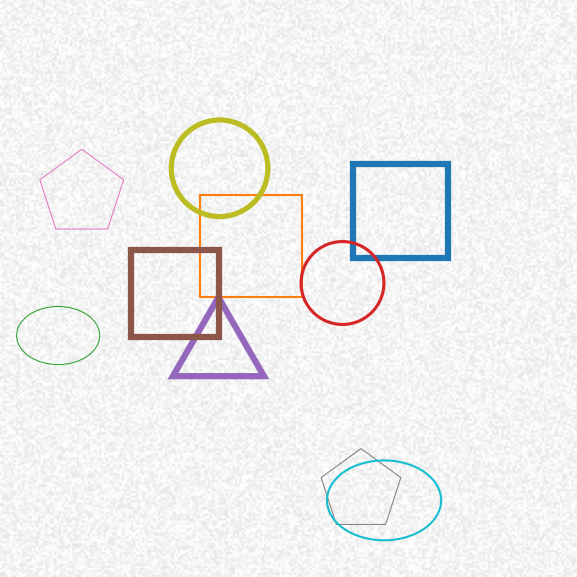[{"shape": "square", "thickness": 3, "radius": 0.41, "center": [0.693, 0.634]}, {"shape": "square", "thickness": 1, "radius": 0.44, "center": [0.435, 0.574]}, {"shape": "oval", "thickness": 0.5, "radius": 0.36, "center": [0.101, 0.418]}, {"shape": "circle", "thickness": 1.5, "radius": 0.36, "center": [0.593, 0.509]}, {"shape": "triangle", "thickness": 3, "radius": 0.46, "center": [0.378, 0.393]}, {"shape": "square", "thickness": 3, "radius": 0.38, "center": [0.303, 0.491]}, {"shape": "pentagon", "thickness": 0.5, "radius": 0.38, "center": [0.142, 0.664]}, {"shape": "pentagon", "thickness": 0.5, "radius": 0.36, "center": [0.625, 0.15]}, {"shape": "circle", "thickness": 2.5, "radius": 0.42, "center": [0.38, 0.708]}, {"shape": "oval", "thickness": 1, "radius": 0.49, "center": [0.665, 0.133]}]